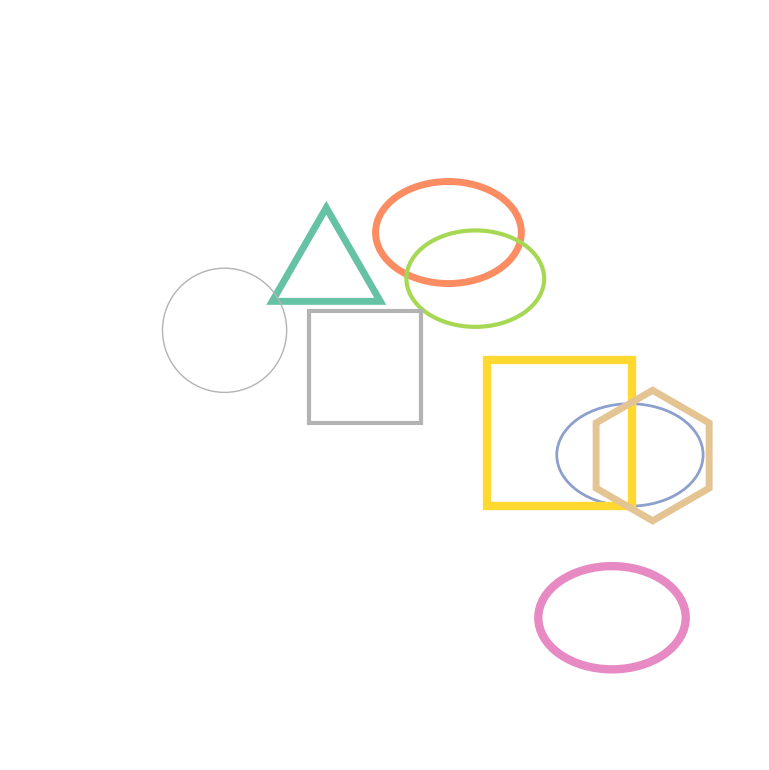[{"shape": "triangle", "thickness": 2.5, "radius": 0.41, "center": [0.424, 0.649]}, {"shape": "oval", "thickness": 2.5, "radius": 0.47, "center": [0.582, 0.698]}, {"shape": "oval", "thickness": 1, "radius": 0.48, "center": [0.818, 0.409]}, {"shape": "oval", "thickness": 3, "radius": 0.48, "center": [0.795, 0.198]}, {"shape": "oval", "thickness": 1.5, "radius": 0.45, "center": [0.617, 0.638]}, {"shape": "square", "thickness": 3, "radius": 0.47, "center": [0.727, 0.438]}, {"shape": "hexagon", "thickness": 2.5, "radius": 0.42, "center": [0.848, 0.408]}, {"shape": "circle", "thickness": 0.5, "radius": 0.4, "center": [0.292, 0.571]}, {"shape": "square", "thickness": 1.5, "radius": 0.36, "center": [0.474, 0.524]}]